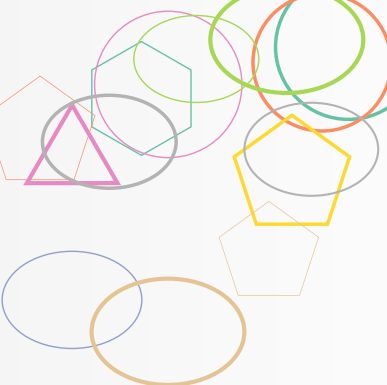[{"shape": "hexagon", "thickness": 1, "radius": 0.74, "center": [0.365, 0.744]}, {"shape": "circle", "thickness": 2.5, "radius": 0.94, "center": [0.899, 0.878]}, {"shape": "pentagon", "thickness": 0.5, "radius": 0.74, "center": [0.103, 0.654]}, {"shape": "circle", "thickness": 2.5, "radius": 0.89, "center": [0.831, 0.838]}, {"shape": "oval", "thickness": 1, "radius": 0.9, "center": [0.186, 0.221]}, {"shape": "circle", "thickness": 1, "radius": 0.95, "center": [0.434, 0.781]}, {"shape": "triangle", "thickness": 3, "radius": 0.68, "center": [0.186, 0.592]}, {"shape": "oval", "thickness": 1, "radius": 0.81, "center": [0.507, 0.847]}, {"shape": "oval", "thickness": 3, "radius": 0.99, "center": [0.74, 0.897]}, {"shape": "pentagon", "thickness": 2.5, "radius": 0.78, "center": [0.753, 0.544]}, {"shape": "pentagon", "thickness": 0.5, "radius": 0.67, "center": [0.694, 0.342]}, {"shape": "oval", "thickness": 3, "radius": 0.99, "center": [0.434, 0.138]}, {"shape": "oval", "thickness": 2.5, "radius": 0.86, "center": [0.282, 0.632]}, {"shape": "oval", "thickness": 1.5, "radius": 0.86, "center": [0.803, 0.612]}]